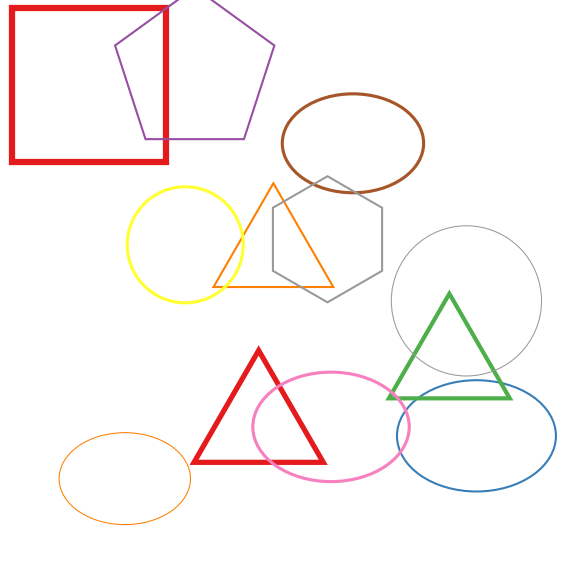[{"shape": "triangle", "thickness": 2.5, "radius": 0.65, "center": [0.448, 0.263]}, {"shape": "square", "thickness": 3, "radius": 0.67, "center": [0.154, 0.852]}, {"shape": "oval", "thickness": 1, "radius": 0.69, "center": [0.825, 0.244]}, {"shape": "triangle", "thickness": 2, "radius": 0.6, "center": [0.778, 0.37]}, {"shape": "pentagon", "thickness": 1, "radius": 0.73, "center": [0.337, 0.876]}, {"shape": "triangle", "thickness": 1, "radius": 0.6, "center": [0.473, 0.562]}, {"shape": "oval", "thickness": 0.5, "radius": 0.57, "center": [0.216, 0.17]}, {"shape": "circle", "thickness": 1.5, "radius": 0.5, "center": [0.321, 0.575]}, {"shape": "oval", "thickness": 1.5, "radius": 0.61, "center": [0.611, 0.751]}, {"shape": "oval", "thickness": 1.5, "radius": 0.68, "center": [0.573, 0.26]}, {"shape": "circle", "thickness": 0.5, "radius": 0.65, "center": [0.808, 0.478]}, {"shape": "hexagon", "thickness": 1, "radius": 0.55, "center": [0.567, 0.585]}]